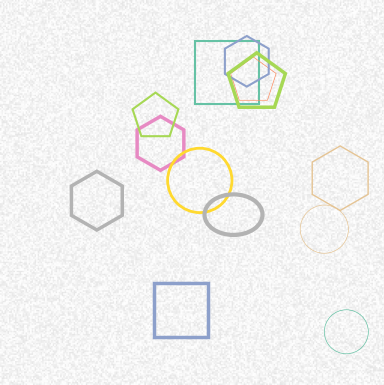[{"shape": "circle", "thickness": 0.5, "radius": 0.29, "center": [0.9, 0.138]}, {"shape": "square", "thickness": 1.5, "radius": 0.41, "center": [0.589, 0.812]}, {"shape": "pentagon", "thickness": 0.5, "radius": 0.31, "center": [0.658, 0.79]}, {"shape": "hexagon", "thickness": 1.5, "radius": 0.33, "center": [0.641, 0.841]}, {"shape": "square", "thickness": 2.5, "radius": 0.35, "center": [0.47, 0.196]}, {"shape": "hexagon", "thickness": 2.5, "radius": 0.35, "center": [0.417, 0.628]}, {"shape": "pentagon", "thickness": 1.5, "radius": 0.31, "center": [0.404, 0.697]}, {"shape": "pentagon", "thickness": 2.5, "radius": 0.39, "center": [0.667, 0.785]}, {"shape": "circle", "thickness": 2, "radius": 0.42, "center": [0.519, 0.531]}, {"shape": "hexagon", "thickness": 1, "radius": 0.42, "center": [0.884, 0.537]}, {"shape": "circle", "thickness": 0.5, "radius": 0.31, "center": [0.842, 0.405]}, {"shape": "hexagon", "thickness": 2.5, "radius": 0.38, "center": [0.252, 0.479]}, {"shape": "oval", "thickness": 3, "radius": 0.38, "center": [0.607, 0.442]}]